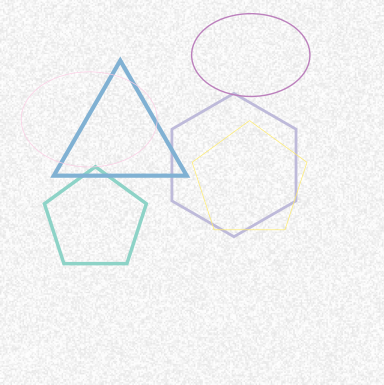[{"shape": "pentagon", "thickness": 2.5, "radius": 0.7, "center": [0.248, 0.428]}, {"shape": "hexagon", "thickness": 2, "radius": 0.93, "center": [0.608, 0.571]}, {"shape": "triangle", "thickness": 3, "radius": 1.0, "center": [0.312, 0.643]}, {"shape": "oval", "thickness": 0.5, "radius": 0.88, "center": [0.232, 0.69]}, {"shape": "oval", "thickness": 1, "radius": 0.77, "center": [0.651, 0.857]}, {"shape": "pentagon", "thickness": 0.5, "radius": 0.78, "center": [0.648, 0.53]}]